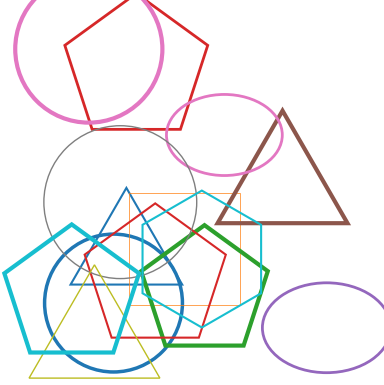[{"shape": "circle", "thickness": 2.5, "radius": 0.9, "center": [0.295, 0.213]}, {"shape": "triangle", "thickness": 1.5, "radius": 0.84, "center": [0.328, 0.345]}, {"shape": "square", "thickness": 0.5, "radius": 0.72, "center": [0.479, 0.353]}, {"shape": "pentagon", "thickness": 3, "radius": 0.86, "center": [0.531, 0.242]}, {"shape": "pentagon", "thickness": 2, "radius": 0.98, "center": [0.354, 0.822]}, {"shape": "pentagon", "thickness": 1.5, "radius": 0.96, "center": [0.403, 0.279]}, {"shape": "oval", "thickness": 2, "radius": 0.83, "center": [0.848, 0.149]}, {"shape": "triangle", "thickness": 3, "radius": 0.97, "center": [0.734, 0.518]}, {"shape": "circle", "thickness": 3, "radius": 0.96, "center": [0.231, 0.873]}, {"shape": "oval", "thickness": 2, "radius": 0.75, "center": [0.583, 0.649]}, {"shape": "circle", "thickness": 1, "radius": 0.99, "center": [0.312, 0.475]}, {"shape": "triangle", "thickness": 1, "radius": 0.98, "center": [0.245, 0.116]}, {"shape": "pentagon", "thickness": 3, "radius": 0.92, "center": [0.186, 0.233]}, {"shape": "hexagon", "thickness": 1.5, "radius": 0.89, "center": [0.524, 0.327]}]